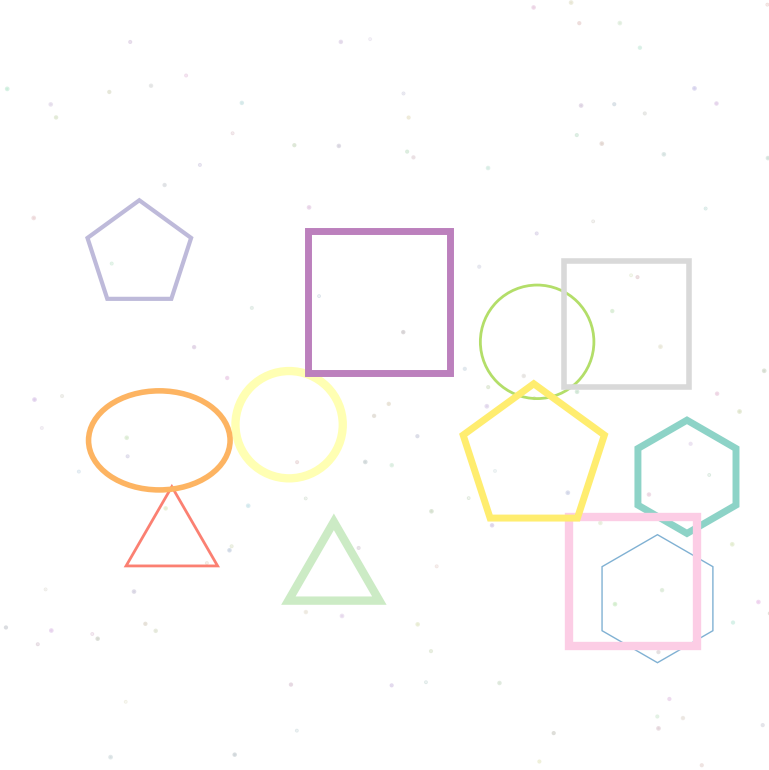[{"shape": "hexagon", "thickness": 2.5, "radius": 0.37, "center": [0.892, 0.381]}, {"shape": "circle", "thickness": 3, "radius": 0.35, "center": [0.375, 0.448]}, {"shape": "pentagon", "thickness": 1.5, "radius": 0.35, "center": [0.181, 0.669]}, {"shape": "triangle", "thickness": 1, "radius": 0.34, "center": [0.223, 0.299]}, {"shape": "hexagon", "thickness": 0.5, "radius": 0.42, "center": [0.854, 0.222]}, {"shape": "oval", "thickness": 2, "radius": 0.46, "center": [0.207, 0.428]}, {"shape": "circle", "thickness": 1, "radius": 0.37, "center": [0.698, 0.556]}, {"shape": "square", "thickness": 3, "radius": 0.42, "center": [0.822, 0.244]}, {"shape": "square", "thickness": 2, "radius": 0.41, "center": [0.814, 0.579]}, {"shape": "square", "thickness": 2.5, "radius": 0.46, "center": [0.492, 0.607]}, {"shape": "triangle", "thickness": 3, "radius": 0.34, "center": [0.434, 0.254]}, {"shape": "pentagon", "thickness": 2.5, "radius": 0.48, "center": [0.693, 0.405]}]